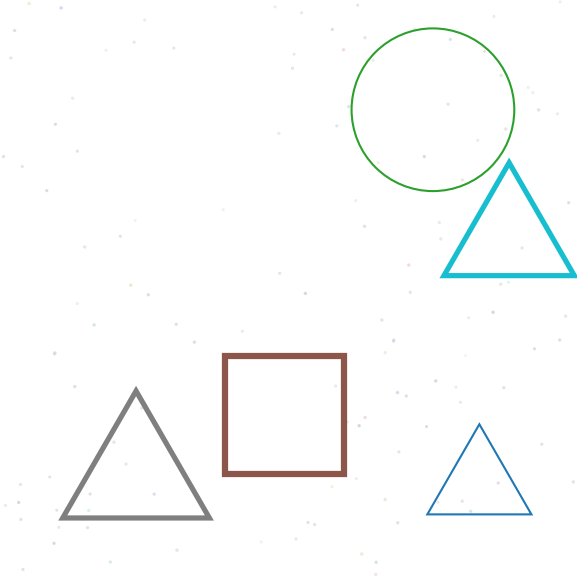[{"shape": "triangle", "thickness": 1, "radius": 0.52, "center": [0.83, 0.16]}, {"shape": "circle", "thickness": 1, "radius": 0.7, "center": [0.75, 0.809]}, {"shape": "square", "thickness": 3, "radius": 0.51, "center": [0.492, 0.281]}, {"shape": "triangle", "thickness": 2.5, "radius": 0.73, "center": [0.236, 0.175]}, {"shape": "triangle", "thickness": 2.5, "radius": 0.65, "center": [0.882, 0.587]}]